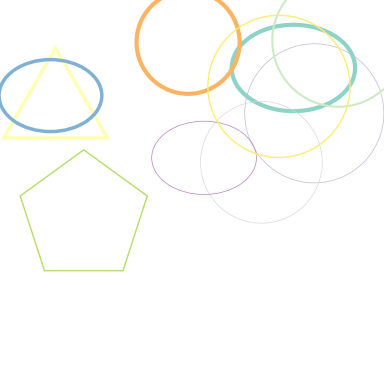[{"shape": "oval", "thickness": 3, "radius": 0.8, "center": [0.762, 0.823]}, {"shape": "triangle", "thickness": 2.5, "radius": 0.78, "center": [0.144, 0.719]}, {"shape": "circle", "thickness": 0.5, "radius": 0.9, "center": [0.816, 0.706]}, {"shape": "oval", "thickness": 2.5, "radius": 0.67, "center": [0.131, 0.752]}, {"shape": "circle", "thickness": 3, "radius": 0.67, "center": [0.489, 0.89]}, {"shape": "pentagon", "thickness": 1, "radius": 0.87, "center": [0.217, 0.437]}, {"shape": "circle", "thickness": 0.5, "radius": 0.79, "center": [0.679, 0.578]}, {"shape": "oval", "thickness": 0.5, "radius": 0.68, "center": [0.53, 0.59]}, {"shape": "circle", "thickness": 1.5, "radius": 0.86, "center": [0.879, 0.895]}, {"shape": "circle", "thickness": 1, "radius": 0.92, "center": [0.725, 0.776]}]